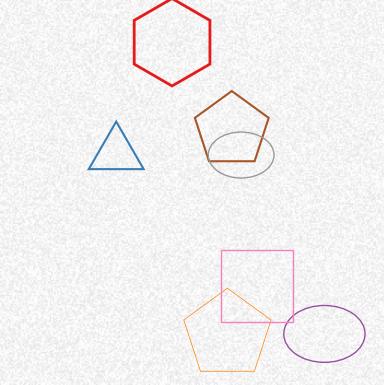[{"shape": "hexagon", "thickness": 2, "radius": 0.57, "center": [0.447, 0.89]}, {"shape": "triangle", "thickness": 1.5, "radius": 0.41, "center": [0.302, 0.602]}, {"shape": "oval", "thickness": 1, "radius": 0.53, "center": [0.843, 0.133]}, {"shape": "pentagon", "thickness": 0.5, "radius": 0.6, "center": [0.591, 0.132]}, {"shape": "pentagon", "thickness": 1.5, "radius": 0.5, "center": [0.602, 0.663]}, {"shape": "square", "thickness": 1, "radius": 0.47, "center": [0.668, 0.257]}, {"shape": "oval", "thickness": 1, "radius": 0.43, "center": [0.626, 0.597]}]